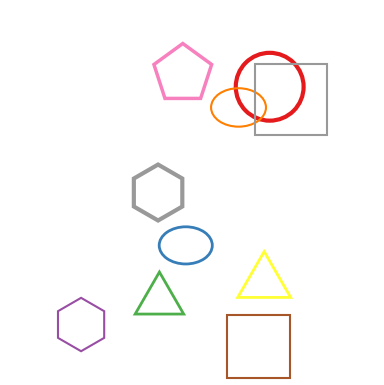[{"shape": "circle", "thickness": 3, "radius": 0.44, "center": [0.7, 0.775]}, {"shape": "oval", "thickness": 2, "radius": 0.34, "center": [0.482, 0.363]}, {"shape": "triangle", "thickness": 2, "radius": 0.36, "center": [0.414, 0.221]}, {"shape": "hexagon", "thickness": 1.5, "radius": 0.35, "center": [0.211, 0.157]}, {"shape": "oval", "thickness": 1.5, "radius": 0.36, "center": [0.62, 0.721]}, {"shape": "triangle", "thickness": 2, "radius": 0.4, "center": [0.686, 0.267]}, {"shape": "square", "thickness": 1.5, "radius": 0.41, "center": [0.671, 0.101]}, {"shape": "pentagon", "thickness": 2.5, "radius": 0.39, "center": [0.475, 0.808]}, {"shape": "square", "thickness": 1.5, "radius": 0.46, "center": [0.755, 0.742]}, {"shape": "hexagon", "thickness": 3, "radius": 0.36, "center": [0.411, 0.5]}]